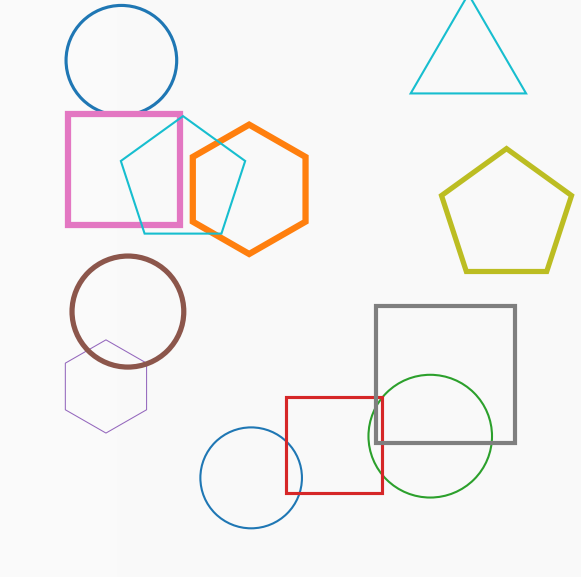[{"shape": "circle", "thickness": 1, "radius": 0.44, "center": [0.432, 0.172]}, {"shape": "circle", "thickness": 1.5, "radius": 0.48, "center": [0.209, 0.895]}, {"shape": "hexagon", "thickness": 3, "radius": 0.56, "center": [0.429, 0.671]}, {"shape": "circle", "thickness": 1, "radius": 0.53, "center": [0.74, 0.244]}, {"shape": "square", "thickness": 1.5, "radius": 0.41, "center": [0.574, 0.229]}, {"shape": "hexagon", "thickness": 0.5, "radius": 0.4, "center": [0.182, 0.33]}, {"shape": "circle", "thickness": 2.5, "radius": 0.48, "center": [0.22, 0.46]}, {"shape": "square", "thickness": 3, "radius": 0.48, "center": [0.213, 0.706]}, {"shape": "square", "thickness": 2, "radius": 0.6, "center": [0.767, 0.351]}, {"shape": "pentagon", "thickness": 2.5, "radius": 0.59, "center": [0.871, 0.624]}, {"shape": "triangle", "thickness": 1, "radius": 0.57, "center": [0.806, 0.895]}, {"shape": "pentagon", "thickness": 1, "radius": 0.56, "center": [0.315, 0.686]}]